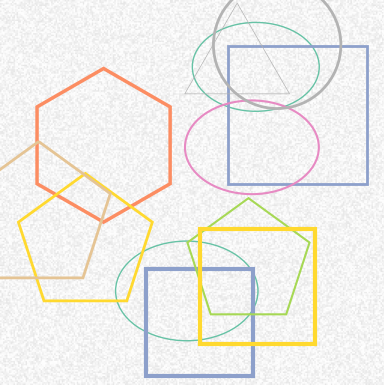[{"shape": "oval", "thickness": 1, "radius": 0.82, "center": [0.664, 0.826]}, {"shape": "oval", "thickness": 1, "radius": 0.92, "center": [0.485, 0.244]}, {"shape": "hexagon", "thickness": 2.5, "radius": 1.0, "center": [0.269, 0.623]}, {"shape": "square", "thickness": 2, "radius": 0.9, "center": [0.773, 0.701]}, {"shape": "square", "thickness": 3, "radius": 0.7, "center": [0.518, 0.163]}, {"shape": "oval", "thickness": 1.5, "radius": 0.87, "center": [0.654, 0.617]}, {"shape": "pentagon", "thickness": 1.5, "radius": 0.83, "center": [0.645, 0.318]}, {"shape": "square", "thickness": 3, "radius": 0.75, "center": [0.669, 0.256]}, {"shape": "pentagon", "thickness": 2, "radius": 0.91, "center": [0.222, 0.366]}, {"shape": "pentagon", "thickness": 2, "radius": 0.98, "center": [0.1, 0.437]}, {"shape": "triangle", "thickness": 0.5, "radius": 0.79, "center": [0.616, 0.835]}, {"shape": "circle", "thickness": 2, "radius": 0.83, "center": [0.72, 0.884]}]